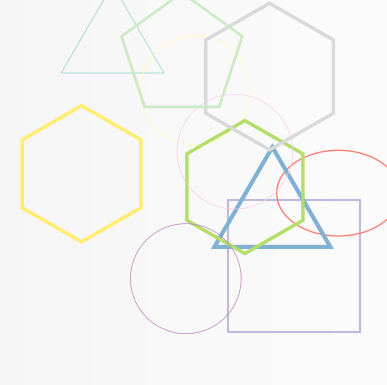[{"shape": "triangle", "thickness": 0.5, "radius": 0.77, "center": [0.29, 0.887]}, {"shape": "circle", "thickness": 0.5, "radius": 0.71, "center": [0.504, 0.766]}, {"shape": "square", "thickness": 1.5, "radius": 0.86, "center": [0.759, 0.31]}, {"shape": "oval", "thickness": 1, "radius": 0.79, "center": [0.873, 0.498]}, {"shape": "triangle", "thickness": 3, "radius": 0.86, "center": [0.703, 0.445]}, {"shape": "hexagon", "thickness": 2.5, "radius": 0.86, "center": [0.632, 0.514]}, {"shape": "circle", "thickness": 0.5, "radius": 0.75, "center": [0.606, 0.606]}, {"shape": "hexagon", "thickness": 2.5, "radius": 0.95, "center": [0.696, 0.801]}, {"shape": "circle", "thickness": 0.5, "radius": 0.71, "center": [0.48, 0.276]}, {"shape": "pentagon", "thickness": 2, "radius": 0.82, "center": [0.469, 0.855]}, {"shape": "hexagon", "thickness": 2.5, "radius": 0.88, "center": [0.21, 0.549]}]